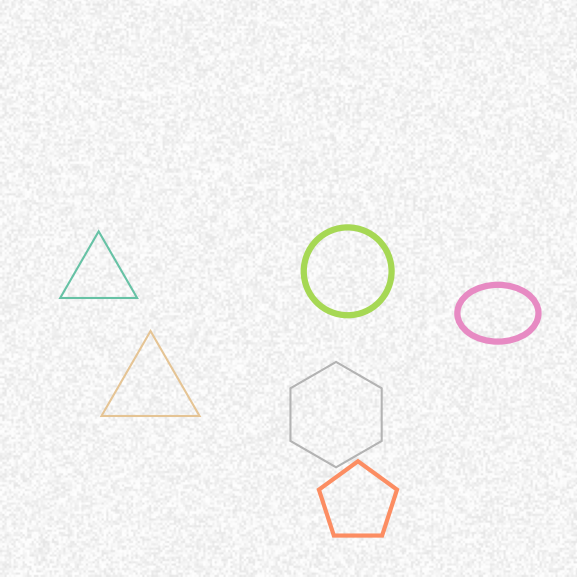[{"shape": "triangle", "thickness": 1, "radius": 0.38, "center": [0.171, 0.522]}, {"shape": "pentagon", "thickness": 2, "radius": 0.36, "center": [0.62, 0.129]}, {"shape": "oval", "thickness": 3, "radius": 0.35, "center": [0.862, 0.457]}, {"shape": "circle", "thickness": 3, "radius": 0.38, "center": [0.602, 0.529]}, {"shape": "triangle", "thickness": 1, "radius": 0.49, "center": [0.261, 0.328]}, {"shape": "hexagon", "thickness": 1, "radius": 0.46, "center": [0.582, 0.281]}]